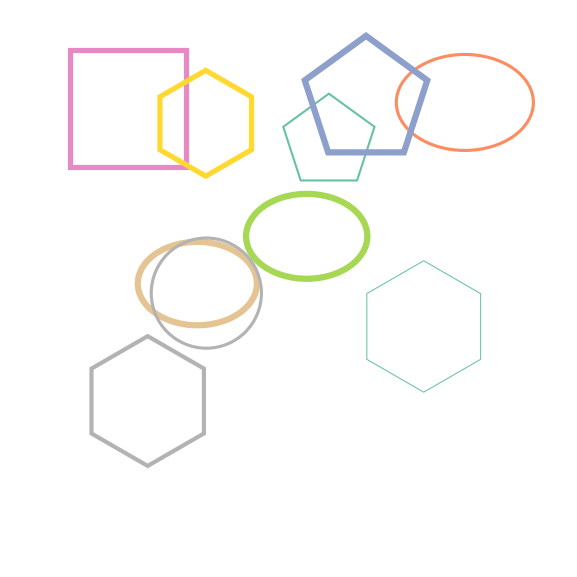[{"shape": "pentagon", "thickness": 1, "radius": 0.42, "center": [0.569, 0.754]}, {"shape": "hexagon", "thickness": 0.5, "radius": 0.57, "center": [0.734, 0.434]}, {"shape": "oval", "thickness": 1.5, "radius": 0.59, "center": [0.805, 0.822]}, {"shape": "pentagon", "thickness": 3, "radius": 0.56, "center": [0.634, 0.826]}, {"shape": "square", "thickness": 2.5, "radius": 0.5, "center": [0.221, 0.811]}, {"shape": "oval", "thickness": 3, "radius": 0.52, "center": [0.531, 0.59]}, {"shape": "hexagon", "thickness": 2.5, "radius": 0.46, "center": [0.356, 0.786]}, {"shape": "oval", "thickness": 3, "radius": 0.52, "center": [0.342, 0.508]}, {"shape": "circle", "thickness": 1.5, "radius": 0.48, "center": [0.357, 0.492]}, {"shape": "hexagon", "thickness": 2, "radius": 0.56, "center": [0.256, 0.305]}]